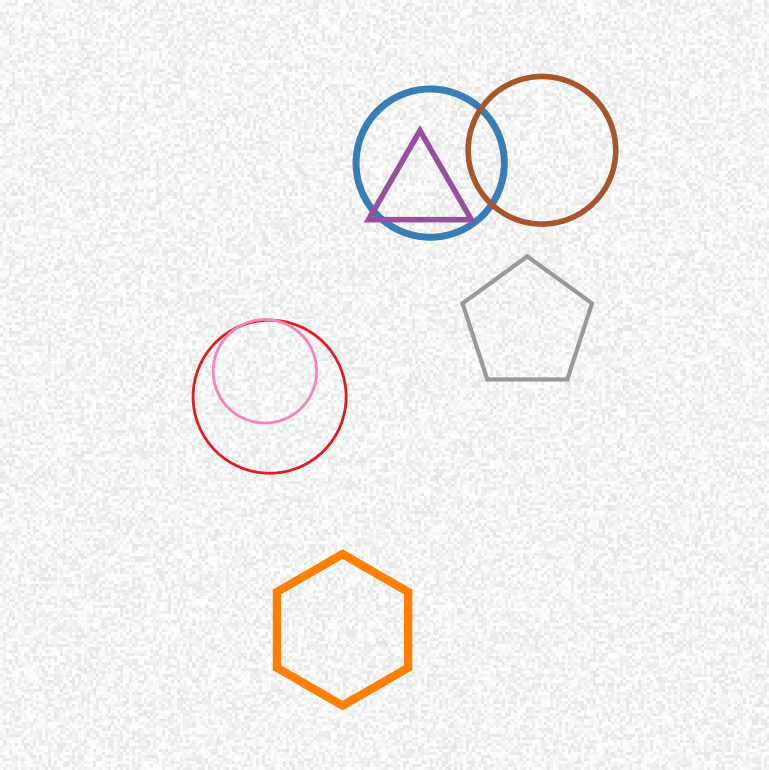[{"shape": "circle", "thickness": 1, "radius": 0.5, "center": [0.35, 0.485]}, {"shape": "circle", "thickness": 2.5, "radius": 0.48, "center": [0.559, 0.788]}, {"shape": "triangle", "thickness": 2, "radius": 0.39, "center": [0.545, 0.753]}, {"shape": "hexagon", "thickness": 3, "radius": 0.49, "center": [0.445, 0.182]}, {"shape": "circle", "thickness": 2, "radius": 0.48, "center": [0.704, 0.805]}, {"shape": "circle", "thickness": 1, "radius": 0.34, "center": [0.344, 0.518]}, {"shape": "pentagon", "thickness": 1.5, "radius": 0.44, "center": [0.685, 0.579]}]